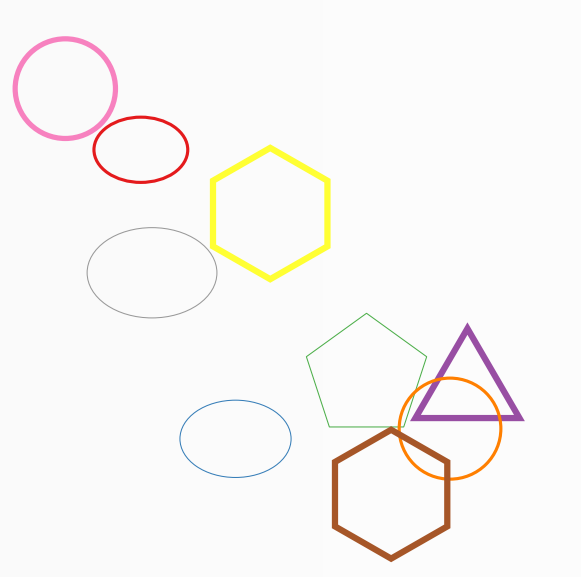[{"shape": "oval", "thickness": 1.5, "radius": 0.4, "center": [0.242, 0.74]}, {"shape": "oval", "thickness": 0.5, "radius": 0.48, "center": [0.405, 0.239]}, {"shape": "pentagon", "thickness": 0.5, "radius": 0.54, "center": [0.631, 0.348]}, {"shape": "triangle", "thickness": 3, "radius": 0.52, "center": [0.804, 0.327]}, {"shape": "circle", "thickness": 1.5, "radius": 0.44, "center": [0.774, 0.257]}, {"shape": "hexagon", "thickness": 3, "radius": 0.57, "center": [0.465, 0.629]}, {"shape": "hexagon", "thickness": 3, "radius": 0.56, "center": [0.673, 0.143]}, {"shape": "circle", "thickness": 2.5, "radius": 0.43, "center": [0.112, 0.846]}, {"shape": "oval", "thickness": 0.5, "radius": 0.56, "center": [0.262, 0.527]}]